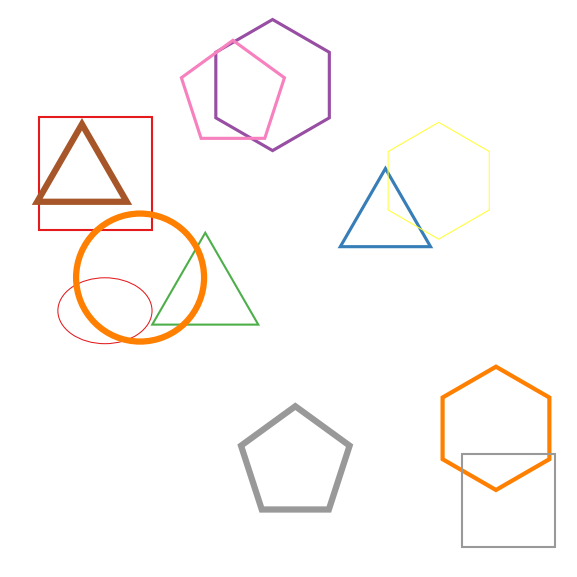[{"shape": "oval", "thickness": 0.5, "radius": 0.41, "center": [0.182, 0.461]}, {"shape": "square", "thickness": 1, "radius": 0.49, "center": [0.165, 0.699]}, {"shape": "triangle", "thickness": 1.5, "radius": 0.45, "center": [0.667, 0.617]}, {"shape": "triangle", "thickness": 1, "radius": 0.53, "center": [0.355, 0.49]}, {"shape": "hexagon", "thickness": 1.5, "radius": 0.57, "center": [0.472, 0.852]}, {"shape": "circle", "thickness": 3, "radius": 0.55, "center": [0.243, 0.519]}, {"shape": "hexagon", "thickness": 2, "radius": 0.53, "center": [0.859, 0.257]}, {"shape": "hexagon", "thickness": 0.5, "radius": 0.51, "center": [0.76, 0.686]}, {"shape": "triangle", "thickness": 3, "radius": 0.45, "center": [0.142, 0.695]}, {"shape": "pentagon", "thickness": 1.5, "radius": 0.47, "center": [0.403, 0.835]}, {"shape": "pentagon", "thickness": 3, "radius": 0.49, "center": [0.511, 0.197]}, {"shape": "square", "thickness": 1, "radius": 0.4, "center": [0.881, 0.133]}]